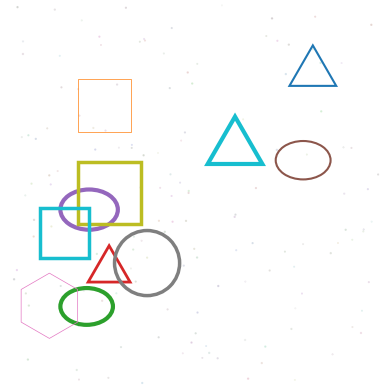[{"shape": "triangle", "thickness": 1.5, "radius": 0.35, "center": [0.813, 0.812]}, {"shape": "square", "thickness": 0.5, "radius": 0.34, "center": [0.272, 0.726]}, {"shape": "oval", "thickness": 3, "radius": 0.34, "center": [0.225, 0.204]}, {"shape": "triangle", "thickness": 2, "radius": 0.31, "center": [0.283, 0.299]}, {"shape": "oval", "thickness": 3, "radius": 0.37, "center": [0.231, 0.456]}, {"shape": "oval", "thickness": 1.5, "radius": 0.36, "center": [0.787, 0.584]}, {"shape": "hexagon", "thickness": 0.5, "radius": 0.42, "center": [0.128, 0.206]}, {"shape": "circle", "thickness": 2.5, "radius": 0.42, "center": [0.382, 0.317]}, {"shape": "square", "thickness": 2.5, "radius": 0.41, "center": [0.284, 0.499]}, {"shape": "triangle", "thickness": 3, "radius": 0.41, "center": [0.61, 0.615]}, {"shape": "square", "thickness": 2.5, "radius": 0.32, "center": [0.167, 0.395]}]